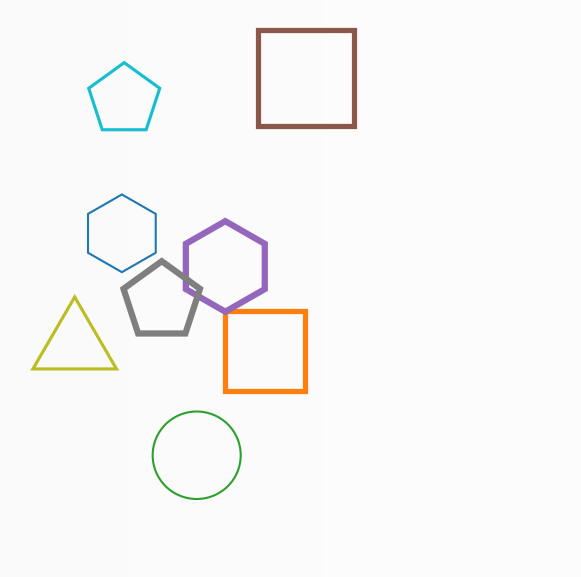[{"shape": "hexagon", "thickness": 1, "radius": 0.34, "center": [0.21, 0.595]}, {"shape": "square", "thickness": 2.5, "radius": 0.35, "center": [0.456, 0.392]}, {"shape": "circle", "thickness": 1, "radius": 0.38, "center": [0.338, 0.211]}, {"shape": "hexagon", "thickness": 3, "radius": 0.39, "center": [0.388, 0.538]}, {"shape": "square", "thickness": 2.5, "radius": 0.42, "center": [0.526, 0.864]}, {"shape": "pentagon", "thickness": 3, "radius": 0.35, "center": [0.278, 0.478]}, {"shape": "triangle", "thickness": 1.5, "radius": 0.42, "center": [0.129, 0.402]}, {"shape": "pentagon", "thickness": 1.5, "radius": 0.32, "center": [0.214, 0.826]}]